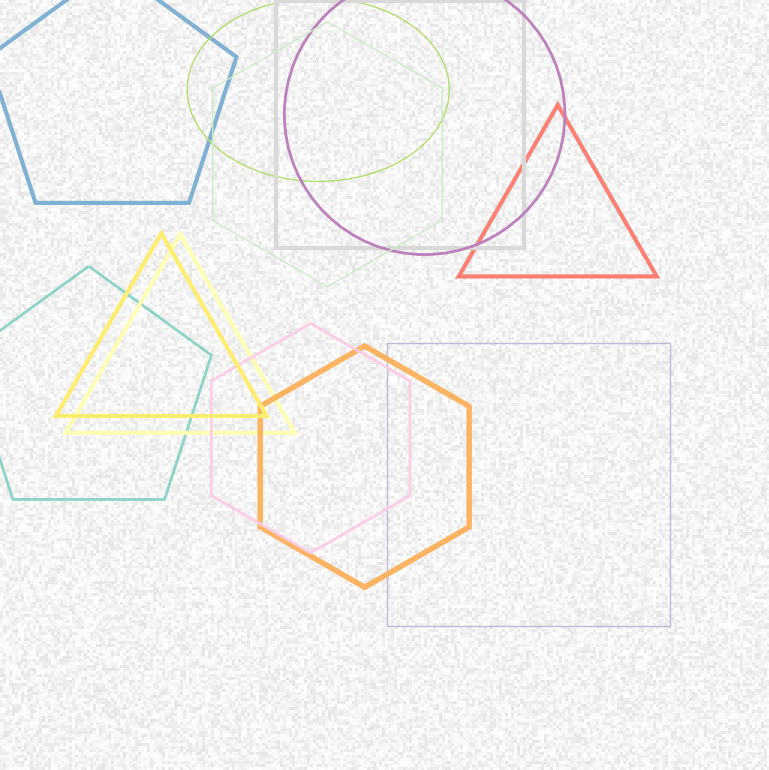[{"shape": "pentagon", "thickness": 1, "radius": 0.84, "center": [0.115, 0.487]}, {"shape": "triangle", "thickness": 1.5, "radius": 0.86, "center": [0.234, 0.524]}, {"shape": "square", "thickness": 0.5, "radius": 0.92, "center": [0.687, 0.37]}, {"shape": "triangle", "thickness": 1.5, "radius": 0.74, "center": [0.724, 0.715]}, {"shape": "pentagon", "thickness": 1.5, "radius": 0.85, "center": [0.146, 0.874]}, {"shape": "hexagon", "thickness": 2, "radius": 0.78, "center": [0.474, 0.394]}, {"shape": "oval", "thickness": 0.5, "radius": 0.85, "center": [0.413, 0.883]}, {"shape": "hexagon", "thickness": 1, "radius": 0.75, "center": [0.403, 0.431]}, {"shape": "square", "thickness": 1.5, "radius": 0.8, "center": [0.519, 0.838]}, {"shape": "circle", "thickness": 1, "radius": 0.91, "center": [0.551, 0.852]}, {"shape": "hexagon", "thickness": 0.5, "radius": 0.86, "center": [0.425, 0.8]}, {"shape": "triangle", "thickness": 1.5, "radius": 0.79, "center": [0.209, 0.539]}]